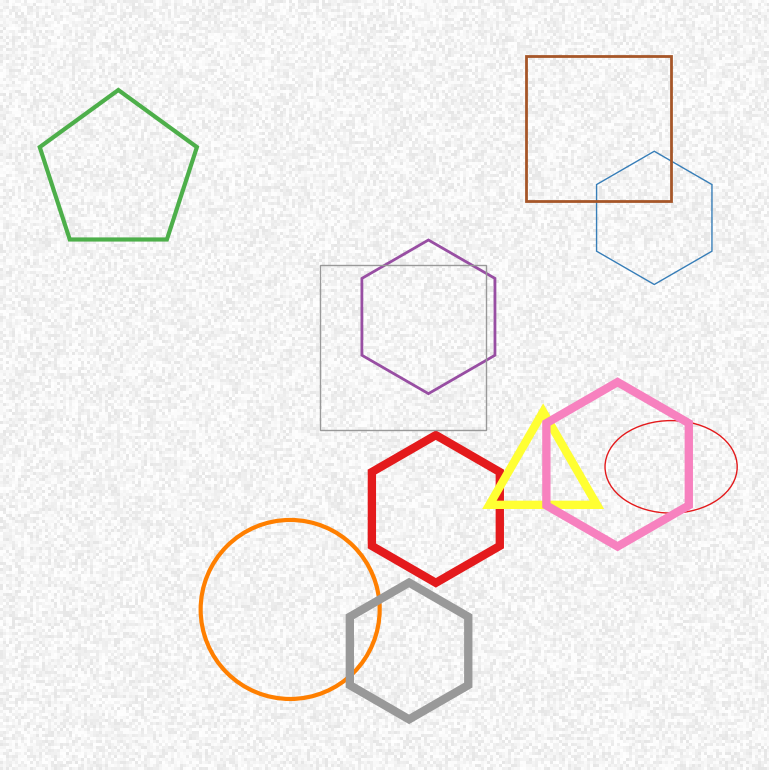[{"shape": "hexagon", "thickness": 3, "radius": 0.48, "center": [0.566, 0.339]}, {"shape": "oval", "thickness": 0.5, "radius": 0.43, "center": [0.872, 0.394]}, {"shape": "hexagon", "thickness": 0.5, "radius": 0.43, "center": [0.85, 0.717]}, {"shape": "pentagon", "thickness": 1.5, "radius": 0.54, "center": [0.154, 0.776]}, {"shape": "hexagon", "thickness": 1, "radius": 0.5, "center": [0.556, 0.589]}, {"shape": "circle", "thickness": 1.5, "radius": 0.58, "center": [0.377, 0.208]}, {"shape": "triangle", "thickness": 3, "radius": 0.4, "center": [0.705, 0.385]}, {"shape": "square", "thickness": 1, "radius": 0.47, "center": [0.778, 0.834]}, {"shape": "hexagon", "thickness": 3, "radius": 0.53, "center": [0.802, 0.397]}, {"shape": "square", "thickness": 0.5, "radius": 0.54, "center": [0.523, 0.549]}, {"shape": "hexagon", "thickness": 3, "radius": 0.44, "center": [0.531, 0.155]}]